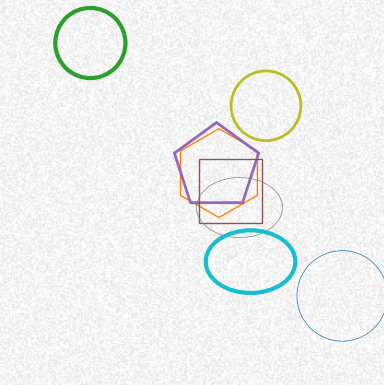[{"shape": "circle", "thickness": 0.5, "radius": 0.59, "center": [0.889, 0.231]}, {"shape": "hexagon", "thickness": 1, "radius": 0.58, "center": [0.569, 0.55]}, {"shape": "circle", "thickness": 3, "radius": 0.46, "center": [0.235, 0.888]}, {"shape": "pentagon", "thickness": 2, "radius": 0.58, "center": [0.562, 0.567]}, {"shape": "square", "thickness": 1, "radius": 0.41, "center": [0.599, 0.504]}, {"shape": "oval", "thickness": 0.5, "radius": 0.56, "center": [0.622, 0.461]}, {"shape": "circle", "thickness": 2, "radius": 0.45, "center": [0.691, 0.725]}, {"shape": "oval", "thickness": 3, "radius": 0.58, "center": [0.651, 0.32]}]